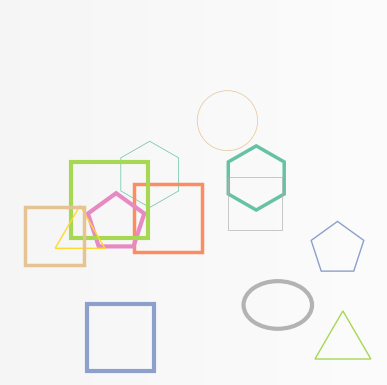[{"shape": "hexagon", "thickness": 0.5, "radius": 0.43, "center": [0.386, 0.547]}, {"shape": "hexagon", "thickness": 2.5, "radius": 0.42, "center": [0.661, 0.538]}, {"shape": "square", "thickness": 2.5, "radius": 0.44, "center": [0.433, 0.433]}, {"shape": "square", "thickness": 3, "radius": 0.43, "center": [0.311, 0.123]}, {"shape": "pentagon", "thickness": 1, "radius": 0.36, "center": [0.871, 0.354]}, {"shape": "pentagon", "thickness": 3, "radius": 0.38, "center": [0.3, 0.422]}, {"shape": "triangle", "thickness": 1, "radius": 0.42, "center": [0.885, 0.109]}, {"shape": "square", "thickness": 3, "radius": 0.5, "center": [0.283, 0.481]}, {"shape": "triangle", "thickness": 1, "radius": 0.37, "center": [0.206, 0.392]}, {"shape": "circle", "thickness": 0.5, "radius": 0.39, "center": [0.587, 0.687]}, {"shape": "square", "thickness": 2.5, "radius": 0.38, "center": [0.141, 0.387]}, {"shape": "square", "thickness": 0.5, "radius": 0.35, "center": [0.658, 0.472]}, {"shape": "oval", "thickness": 3, "radius": 0.44, "center": [0.717, 0.208]}]